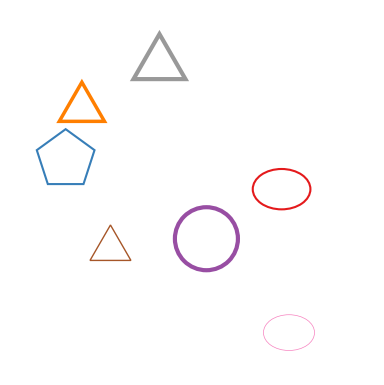[{"shape": "oval", "thickness": 1.5, "radius": 0.37, "center": [0.731, 0.509]}, {"shape": "pentagon", "thickness": 1.5, "radius": 0.39, "center": [0.171, 0.586]}, {"shape": "circle", "thickness": 3, "radius": 0.41, "center": [0.536, 0.38]}, {"shape": "triangle", "thickness": 2.5, "radius": 0.34, "center": [0.213, 0.719]}, {"shape": "triangle", "thickness": 1, "radius": 0.31, "center": [0.287, 0.354]}, {"shape": "oval", "thickness": 0.5, "radius": 0.33, "center": [0.751, 0.136]}, {"shape": "triangle", "thickness": 3, "radius": 0.39, "center": [0.414, 0.834]}]